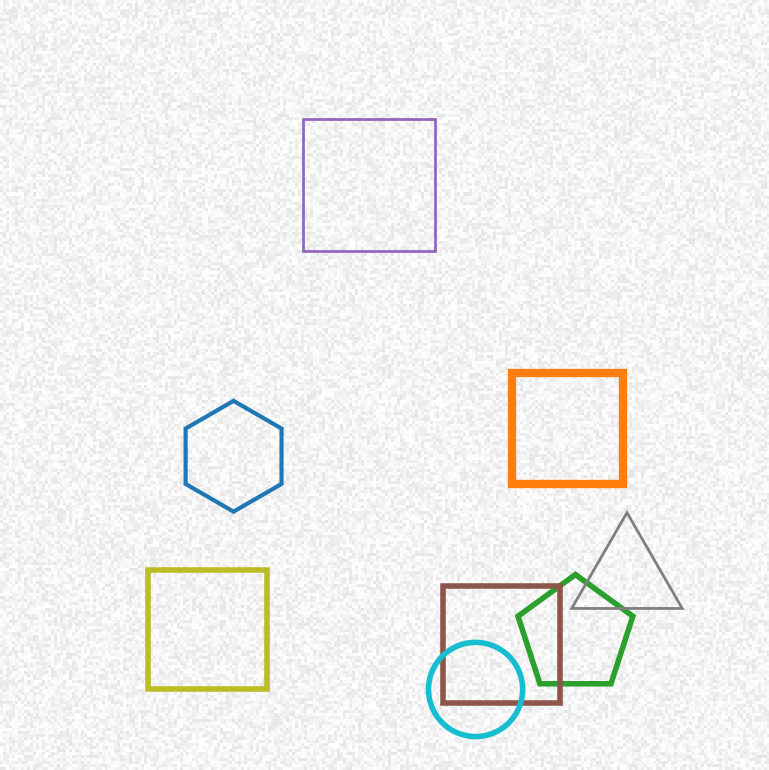[{"shape": "hexagon", "thickness": 1.5, "radius": 0.36, "center": [0.303, 0.407]}, {"shape": "square", "thickness": 3, "radius": 0.36, "center": [0.737, 0.444]}, {"shape": "pentagon", "thickness": 2, "radius": 0.39, "center": [0.747, 0.175]}, {"shape": "square", "thickness": 1, "radius": 0.43, "center": [0.48, 0.76]}, {"shape": "square", "thickness": 2, "radius": 0.38, "center": [0.651, 0.163]}, {"shape": "triangle", "thickness": 1, "radius": 0.41, "center": [0.814, 0.251]}, {"shape": "square", "thickness": 2, "radius": 0.39, "center": [0.269, 0.182]}, {"shape": "circle", "thickness": 2, "radius": 0.31, "center": [0.618, 0.105]}]